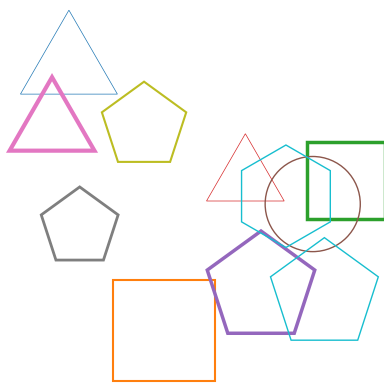[{"shape": "triangle", "thickness": 0.5, "radius": 0.73, "center": [0.179, 0.828]}, {"shape": "square", "thickness": 1.5, "radius": 0.66, "center": [0.426, 0.141]}, {"shape": "square", "thickness": 2.5, "radius": 0.5, "center": [0.899, 0.531]}, {"shape": "triangle", "thickness": 0.5, "radius": 0.58, "center": [0.637, 0.536]}, {"shape": "pentagon", "thickness": 2.5, "radius": 0.73, "center": [0.678, 0.253]}, {"shape": "circle", "thickness": 1, "radius": 0.62, "center": [0.812, 0.47]}, {"shape": "triangle", "thickness": 3, "radius": 0.64, "center": [0.135, 0.672]}, {"shape": "pentagon", "thickness": 2, "radius": 0.52, "center": [0.207, 0.409]}, {"shape": "pentagon", "thickness": 1.5, "radius": 0.58, "center": [0.374, 0.673]}, {"shape": "pentagon", "thickness": 1, "radius": 0.74, "center": [0.843, 0.235]}, {"shape": "hexagon", "thickness": 1, "radius": 0.67, "center": [0.743, 0.49]}]